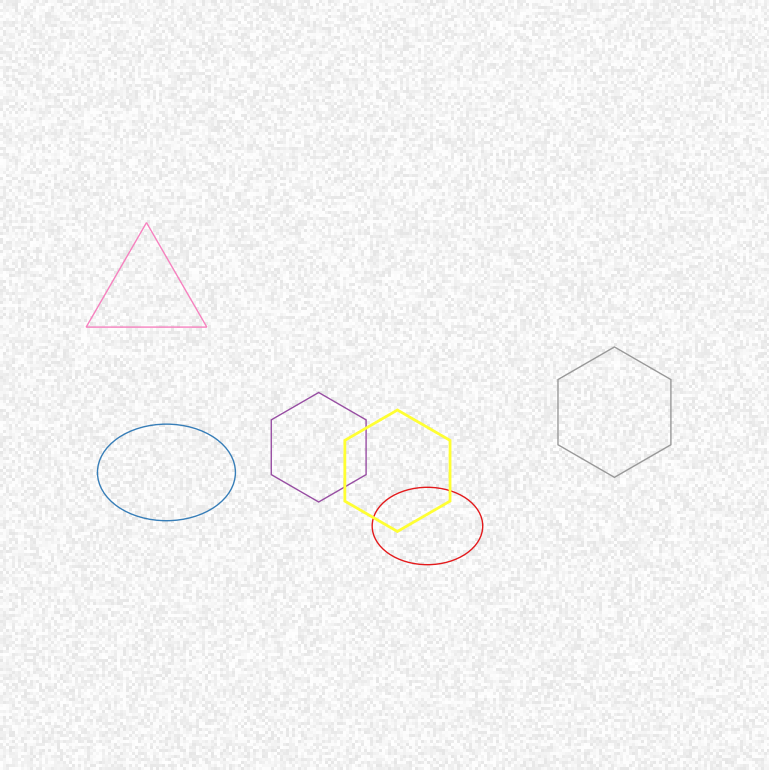[{"shape": "oval", "thickness": 0.5, "radius": 0.36, "center": [0.555, 0.317]}, {"shape": "oval", "thickness": 0.5, "radius": 0.45, "center": [0.216, 0.386]}, {"shape": "hexagon", "thickness": 0.5, "radius": 0.36, "center": [0.414, 0.419]}, {"shape": "hexagon", "thickness": 1, "radius": 0.39, "center": [0.516, 0.389]}, {"shape": "triangle", "thickness": 0.5, "radius": 0.45, "center": [0.19, 0.62]}, {"shape": "hexagon", "thickness": 0.5, "radius": 0.42, "center": [0.798, 0.465]}]